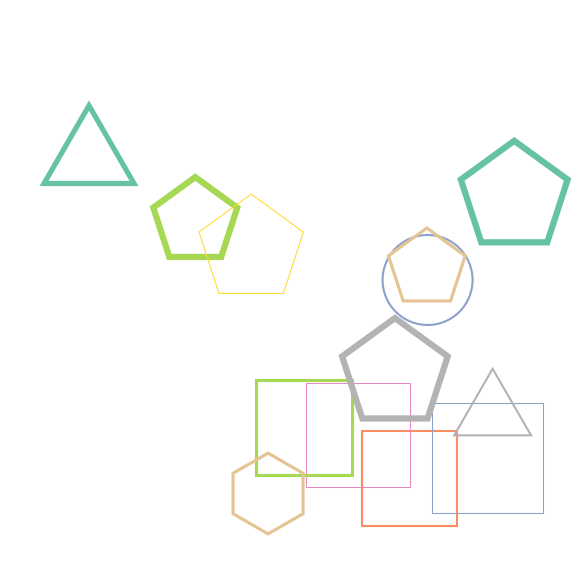[{"shape": "triangle", "thickness": 2.5, "radius": 0.45, "center": [0.154, 0.726]}, {"shape": "pentagon", "thickness": 3, "radius": 0.49, "center": [0.89, 0.658]}, {"shape": "square", "thickness": 1, "radius": 0.41, "center": [0.709, 0.171]}, {"shape": "square", "thickness": 0.5, "radius": 0.48, "center": [0.844, 0.206]}, {"shape": "circle", "thickness": 1, "radius": 0.39, "center": [0.74, 0.514]}, {"shape": "square", "thickness": 0.5, "radius": 0.45, "center": [0.62, 0.246]}, {"shape": "square", "thickness": 1.5, "radius": 0.41, "center": [0.527, 0.259]}, {"shape": "pentagon", "thickness": 3, "radius": 0.38, "center": [0.338, 0.616]}, {"shape": "pentagon", "thickness": 0.5, "radius": 0.47, "center": [0.435, 0.568]}, {"shape": "pentagon", "thickness": 1.5, "radius": 0.35, "center": [0.739, 0.535]}, {"shape": "hexagon", "thickness": 1.5, "radius": 0.35, "center": [0.464, 0.145]}, {"shape": "triangle", "thickness": 1, "radius": 0.38, "center": [0.853, 0.284]}, {"shape": "pentagon", "thickness": 3, "radius": 0.48, "center": [0.684, 0.352]}]